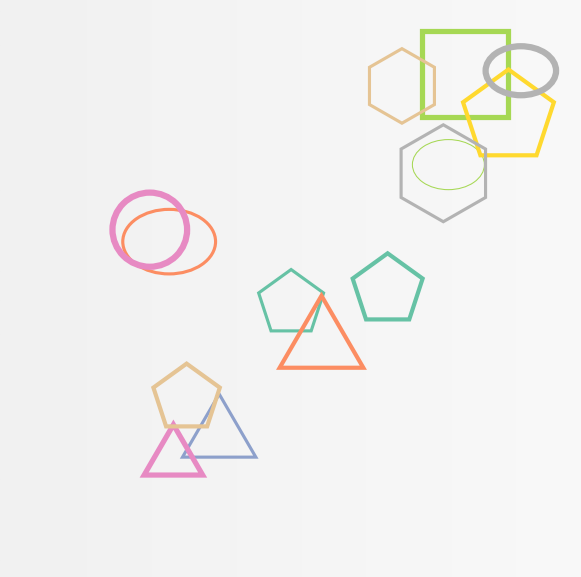[{"shape": "pentagon", "thickness": 1.5, "radius": 0.29, "center": [0.501, 0.474]}, {"shape": "pentagon", "thickness": 2, "radius": 0.32, "center": [0.667, 0.497]}, {"shape": "oval", "thickness": 1.5, "radius": 0.4, "center": [0.291, 0.581]}, {"shape": "triangle", "thickness": 2, "radius": 0.42, "center": [0.553, 0.404]}, {"shape": "triangle", "thickness": 1.5, "radius": 0.36, "center": [0.377, 0.244]}, {"shape": "triangle", "thickness": 2.5, "radius": 0.29, "center": [0.298, 0.206]}, {"shape": "circle", "thickness": 3, "radius": 0.32, "center": [0.258, 0.601]}, {"shape": "square", "thickness": 2.5, "radius": 0.37, "center": [0.8, 0.872]}, {"shape": "oval", "thickness": 0.5, "radius": 0.31, "center": [0.771, 0.714]}, {"shape": "pentagon", "thickness": 2, "radius": 0.41, "center": [0.875, 0.797]}, {"shape": "hexagon", "thickness": 1.5, "radius": 0.32, "center": [0.692, 0.85]}, {"shape": "pentagon", "thickness": 2, "radius": 0.3, "center": [0.321, 0.309]}, {"shape": "hexagon", "thickness": 1.5, "radius": 0.42, "center": [0.763, 0.699]}, {"shape": "oval", "thickness": 3, "radius": 0.3, "center": [0.896, 0.877]}]